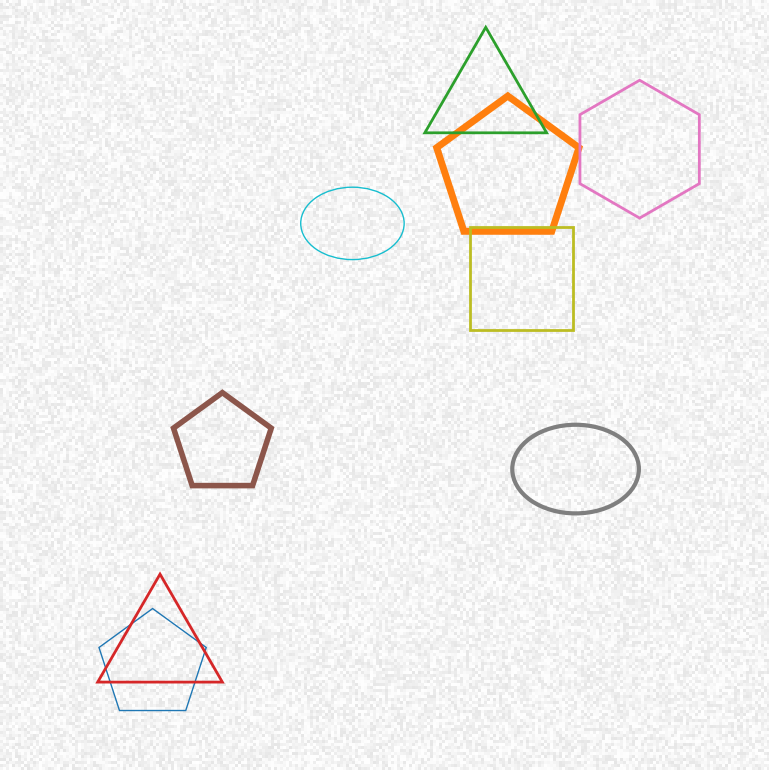[{"shape": "pentagon", "thickness": 0.5, "radius": 0.37, "center": [0.198, 0.136]}, {"shape": "pentagon", "thickness": 2.5, "radius": 0.49, "center": [0.66, 0.778]}, {"shape": "triangle", "thickness": 1, "radius": 0.46, "center": [0.631, 0.873]}, {"shape": "triangle", "thickness": 1, "radius": 0.47, "center": [0.208, 0.161]}, {"shape": "pentagon", "thickness": 2, "radius": 0.33, "center": [0.289, 0.423]}, {"shape": "hexagon", "thickness": 1, "radius": 0.45, "center": [0.831, 0.806]}, {"shape": "oval", "thickness": 1.5, "radius": 0.41, "center": [0.748, 0.391]}, {"shape": "square", "thickness": 1, "radius": 0.34, "center": [0.677, 0.638]}, {"shape": "oval", "thickness": 0.5, "radius": 0.34, "center": [0.458, 0.71]}]